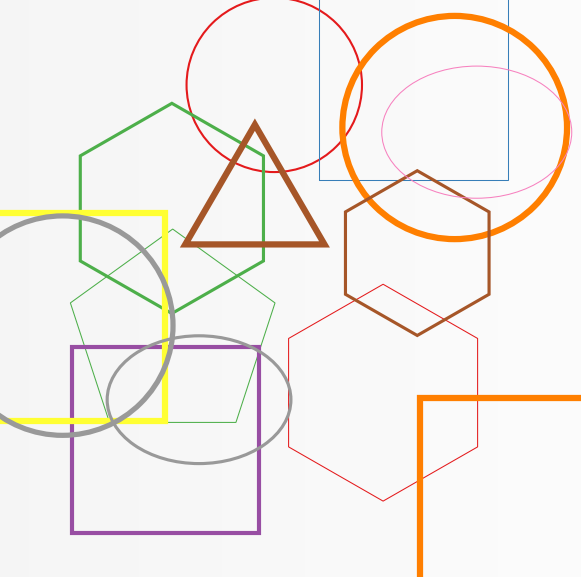[{"shape": "circle", "thickness": 1, "radius": 0.75, "center": [0.472, 0.852]}, {"shape": "hexagon", "thickness": 0.5, "radius": 0.94, "center": [0.659, 0.319]}, {"shape": "square", "thickness": 0.5, "radius": 0.81, "center": [0.711, 0.85]}, {"shape": "hexagon", "thickness": 1.5, "radius": 0.91, "center": [0.296, 0.638]}, {"shape": "pentagon", "thickness": 0.5, "radius": 0.93, "center": [0.297, 0.417]}, {"shape": "square", "thickness": 2, "radius": 0.8, "center": [0.284, 0.237]}, {"shape": "circle", "thickness": 3, "radius": 0.97, "center": [0.782, 0.778]}, {"shape": "square", "thickness": 3, "radius": 0.81, "center": [0.886, 0.147]}, {"shape": "square", "thickness": 3, "radius": 0.9, "center": [0.103, 0.45]}, {"shape": "hexagon", "thickness": 1.5, "radius": 0.71, "center": [0.718, 0.561]}, {"shape": "triangle", "thickness": 3, "radius": 0.69, "center": [0.439, 0.645]}, {"shape": "oval", "thickness": 0.5, "radius": 0.82, "center": [0.82, 0.77]}, {"shape": "oval", "thickness": 1.5, "radius": 0.79, "center": [0.342, 0.307]}, {"shape": "circle", "thickness": 2.5, "radius": 0.95, "center": [0.108, 0.435]}]